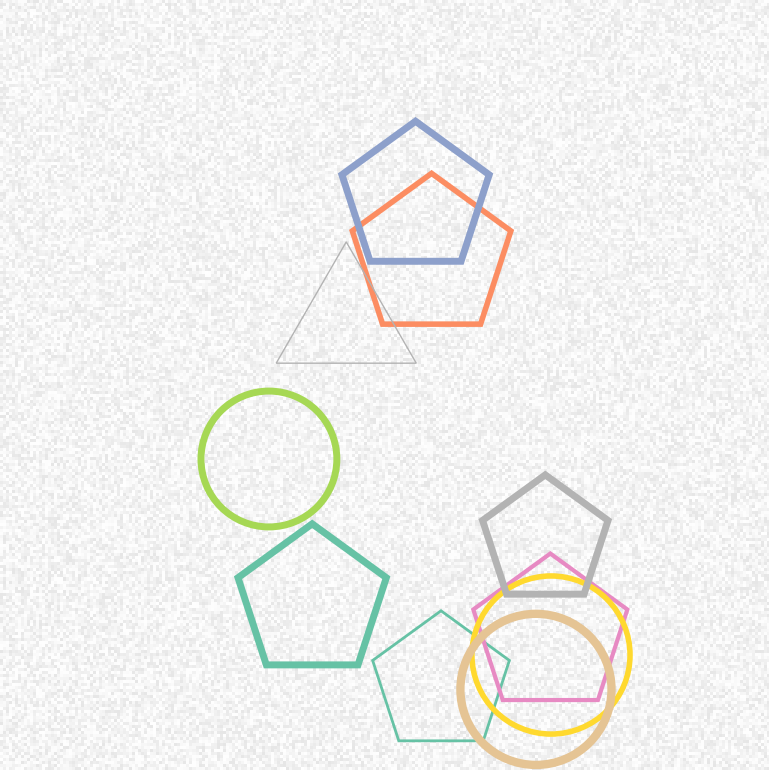[{"shape": "pentagon", "thickness": 2.5, "radius": 0.51, "center": [0.405, 0.218]}, {"shape": "pentagon", "thickness": 1, "radius": 0.47, "center": [0.573, 0.113]}, {"shape": "pentagon", "thickness": 2, "radius": 0.54, "center": [0.56, 0.667]}, {"shape": "pentagon", "thickness": 2.5, "radius": 0.5, "center": [0.54, 0.742]}, {"shape": "pentagon", "thickness": 1.5, "radius": 0.53, "center": [0.715, 0.176]}, {"shape": "circle", "thickness": 2.5, "radius": 0.44, "center": [0.349, 0.404]}, {"shape": "circle", "thickness": 2, "radius": 0.51, "center": [0.716, 0.149]}, {"shape": "circle", "thickness": 3, "radius": 0.49, "center": [0.696, 0.105]}, {"shape": "triangle", "thickness": 0.5, "radius": 0.53, "center": [0.45, 0.581]}, {"shape": "pentagon", "thickness": 2.5, "radius": 0.43, "center": [0.708, 0.298]}]